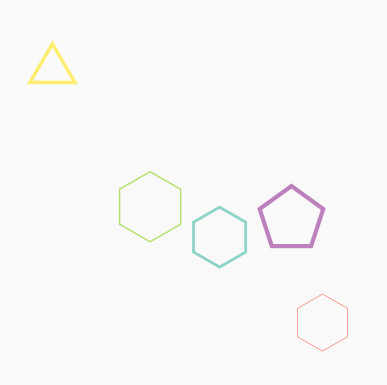[{"shape": "hexagon", "thickness": 2, "radius": 0.39, "center": [0.567, 0.384]}, {"shape": "hexagon", "thickness": 0.5, "radius": 0.37, "center": [0.832, 0.162]}, {"shape": "hexagon", "thickness": 1, "radius": 0.45, "center": [0.387, 0.463]}, {"shape": "pentagon", "thickness": 3, "radius": 0.43, "center": [0.752, 0.431]}, {"shape": "triangle", "thickness": 2.5, "radius": 0.33, "center": [0.135, 0.819]}]